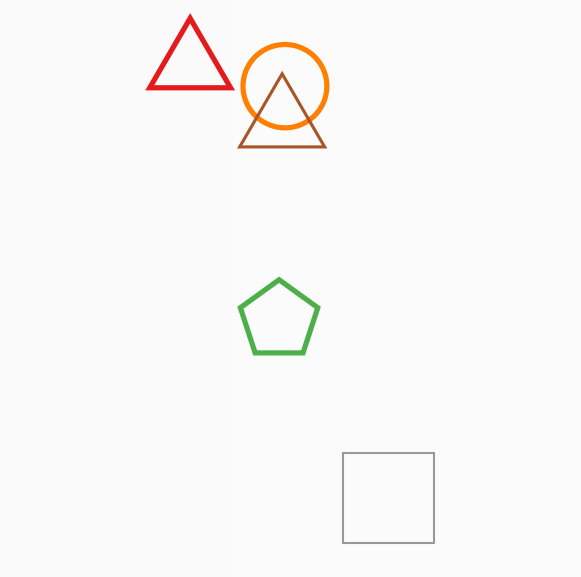[{"shape": "triangle", "thickness": 2.5, "radius": 0.4, "center": [0.327, 0.887]}, {"shape": "pentagon", "thickness": 2.5, "radius": 0.35, "center": [0.48, 0.445]}, {"shape": "circle", "thickness": 2.5, "radius": 0.36, "center": [0.49, 0.85]}, {"shape": "triangle", "thickness": 1.5, "radius": 0.42, "center": [0.485, 0.787]}, {"shape": "square", "thickness": 1, "radius": 0.39, "center": [0.668, 0.137]}]